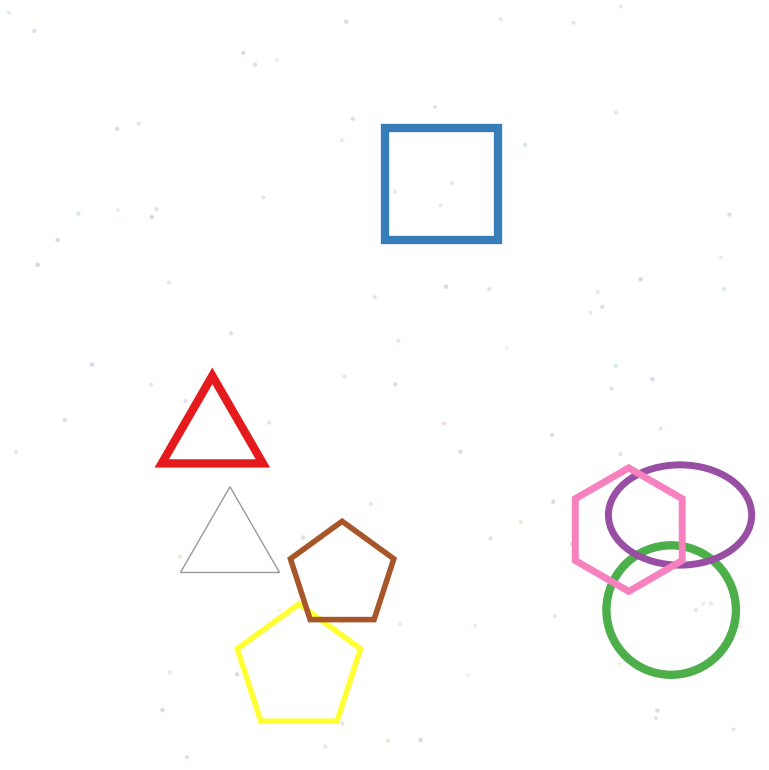[{"shape": "triangle", "thickness": 3, "radius": 0.38, "center": [0.276, 0.436]}, {"shape": "square", "thickness": 3, "radius": 0.37, "center": [0.574, 0.761]}, {"shape": "circle", "thickness": 3, "radius": 0.42, "center": [0.872, 0.208]}, {"shape": "oval", "thickness": 2.5, "radius": 0.47, "center": [0.883, 0.331]}, {"shape": "pentagon", "thickness": 2, "radius": 0.42, "center": [0.388, 0.131]}, {"shape": "pentagon", "thickness": 2, "radius": 0.35, "center": [0.444, 0.252]}, {"shape": "hexagon", "thickness": 2.5, "radius": 0.4, "center": [0.817, 0.312]}, {"shape": "triangle", "thickness": 0.5, "radius": 0.37, "center": [0.299, 0.294]}]